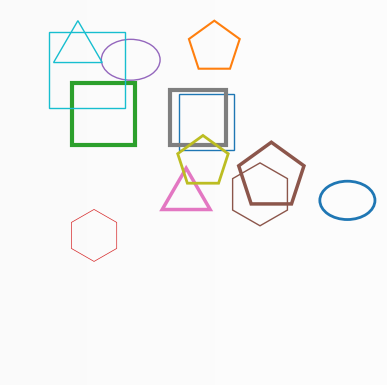[{"shape": "square", "thickness": 1, "radius": 0.36, "center": [0.533, 0.683]}, {"shape": "oval", "thickness": 2, "radius": 0.36, "center": [0.897, 0.48]}, {"shape": "pentagon", "thickness": 1.5, "radius": 0.34, "center": [0.553, 0.877]}, {"shape": "square", "thickness": 3, "radius": 0.4, "center": [0.266, 0.703]}, {"shape": "hexagon", "thickness": 0.5, "radius": 0.34, "center": [0.243, 0.388]}, {"shape": "oval", "thickness": 1, "radius": 0.38, "center": [0.337, 0.845]}, {"shape": "pentagon", "thickness": 2.5, "radius": 0.44, "center": [0.7, 0.542]}, {"shape": "hexagon", "thickness": 1, "radius": 0.41, "center": [0.671, 0.495]}, {"shape": "triangle", "thickness": 2.5, "radius": 0.36, "center": [0.48, 0.492]}, {"shape": "square", "thickness": 3, "radius": 0.36, "center": [0.511, 0.695]}, {"shape": "pentagon", "thickness": 2, "radius": 0.34, "center": [0.524, 0.58]}, {"shape": "triangle", "thickness": 1, "radius": 0.36, "center": [0.201, 0.874]}, {"shape": "square", "thickness": 1, "radius": 0.49, "center": [0.224, 0.818]}]